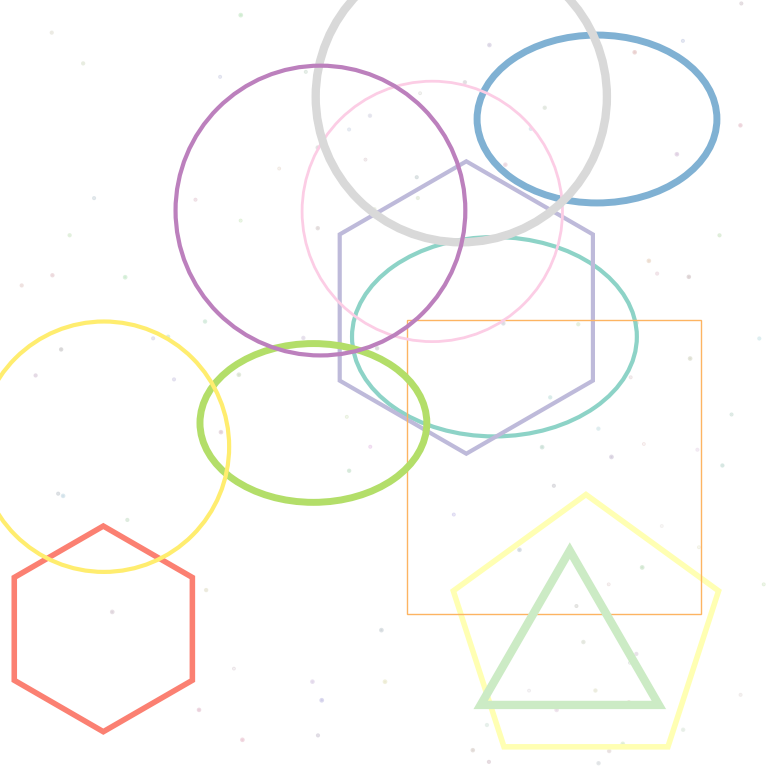[{"shape": "oval", "thickness": 1.5, "radius": 0.92, "center": [0.642, 0.563]}, {"shape": "pentagon", "thickness": 2, "radius": 0.91, "center": [0.761, 0.177]}, {"shape": "hexagon", "thickness": 1.5, "radius": 0.95, "center": [0.606, 0.601]}, {"shape": "hexagon", "thickness": 2, "radius": 0.67, "center": [0.134, 0.183]}, {"shape": "oval", "thickness": 2.5, "radius": 0.78, "center": [0.775, 0.845]}, {"shape": "square", "thickness": 0.5, "radius": 0.95, "center": [0.72, 0.393]}, {"shape": "oval", "thickness": 2.5, "radius": 0.74, "center": [0.407, 0.451]}, {"shape": "circle", "thickness": 1, "radius": 0.85, "center": [0.561, 0.725]}, {"shape": "circle", "thickness": 3, "radius": 0.95, "center": [0.599, 0.874]}, {"shape": "circle", "thickness": 1.5, "radius": 0.94, "center": [0.416, 0.727]}, {"shape": "triangle", "thickness": 3, "radius": 0.67, "center": [0.74, 0.151]}, {"shape": "circle", "thickness": 1.5, "radius": 0.81, "center": [0.135, 0.42]}]